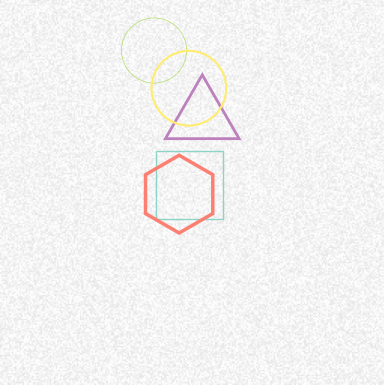[{"shape": "square", "thickness": 1, "radius": 0.44, "center": [0.492, 0.519]}, {"shape": "hexagon", "thickness": 2.5, "radius": 0.5, "center": [0.465, 0.496]}, {"shape": "circle", "thickness": 0.5, "radius": 0.42, "center": [0.4, 0.869]}, {"shape": "triangle", "thickness": 2, "radius": 0.55, "center": [0.525, 0.695]}, {"shape": "circle", "thickness": 1.5, "radius": 0.49, "center": [0.491, 0.771]}]